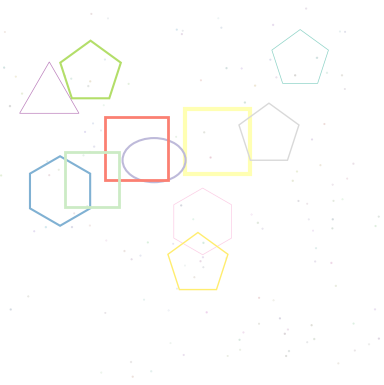[{"shape": "pentagon", "thickness": 0.5, "radius": 0.39, "center": [0.78, 0.846]}, {"shape": "square", "thickness": 3, "radius": 0.43, "center": [0.564, 0.632]}, {"shape": "oval", "thickness": 1.5, "radius": 0.41, "center": [0.4, 0.584]}, {"shape": "square", "thickness": 2, "radius": 0.41, "center": [0.356, 0.614]}, {"shape": "hexagon", "thickness": 1.5, "radius": 0.45, "center": [0.156, 0.504]}, {"shape": "pentagon", "thickness": 1.5, "radius": 0.41, "center": [0.235, 0.812]}, {"shape": "hexagon", "thickness": 0.5, "radius": 0.43, "center": [0.526, 0.425]}, {"shape": "pentagon", "thickness": 1, "radius": 0.41, "center": [0.699, 0.65]}, {"shape": "triangle", "thickness": 0.5, "radius": 0.45, "center": [0.128, 0.75]}, {"shape": "square", "thickness": 2, "radius": 0.35, "center": [0.239, 0.534]}, {"shape": "pentagon", "thickness": 1, "radius": 0.41, "center": [0.514, 0.314]}]